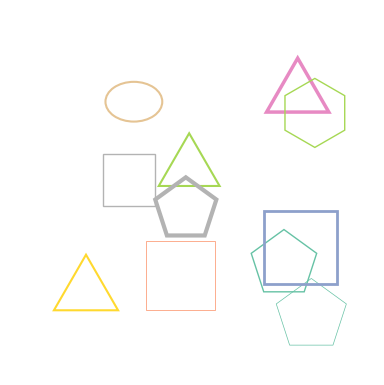[{"shape": "pentagon", "thickness": 1, "radius": 0.45, "center": [0.738, 0.314]}, {"shape": "pentagon", "thickness": 0.5, "radius": 0.48, "center": [0.809, 0.181]}, {"shape": "square", "thickness": 0.5, "radius": 0.45, "center": [0.469, 0.285]}, {"shape": "square", "thickness": 2, "radius": 0.47, "center": [0.781, 0.356]}, {"shape": "triangle", "thickness": 2.5, "radius": 0.47, "center": [0.773, 0.756]}, {"shape": "hexagon", "thickness": 1, "radius": 0.45, "center": [0.818, 0.707]}, {"shape": "triangle", "thickness": 1.5, "radius": 0.46, "center": [0.491, 0.563]}, {"shape": "triangle", "thickness": 1.5, "radius": 0.48, "center": [0.223, 0.242]}, {"shape": "oval", "thickness": 1.5, "radius": 0.37, "center": [0.348, 0.736]}, {"shape": "pentagon", "thickness": 3, "radius": 0.42, "center": [0.483, 0.456]}, {"shape": "square", "thickness": 1, "radius": 0.33, "center": [0.336, 0.532]}]